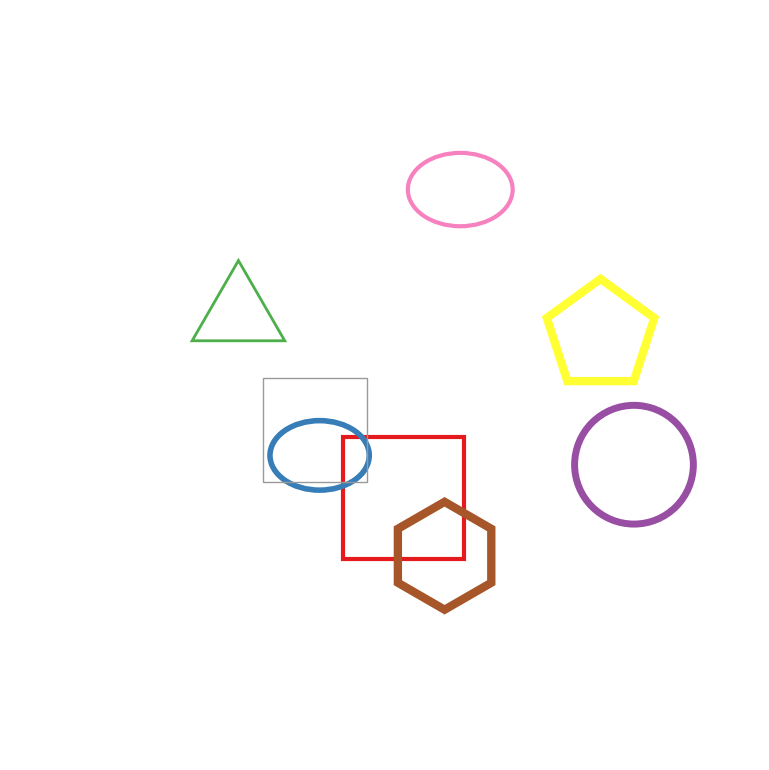[{"shape": "square", "thickness": 1.5, "radius": 0.39, "center": [0.524, 0.353]}, {"shape": "oval", "thickness": 2, "radius": 0.32, "center": [0.415, 0.409]}, {"shape": "triangle", "thickness": 1, "radius": 0.35, "center": [0.31, 0.592]}, {"shape": "circle", "thickness": 2.5, "radius": 0.39, "center": [0.823, 0.396]}, {"shape": "pentagon", "thickness": 3, "radius": 0.37, "center": [0.78, 0.564]}, {"shape": "hexagon", "thickness": 3, "radius": 0.35, "center": [0.577, 0.278]}, {"shape": "oval", "thickness": 1.5, "radius": 0.34, "center": [0.598, 0.754]}, {"shape": "square", "thickness": 0.5, "radius": 0.34, "center": [0.409, 0.442]}]